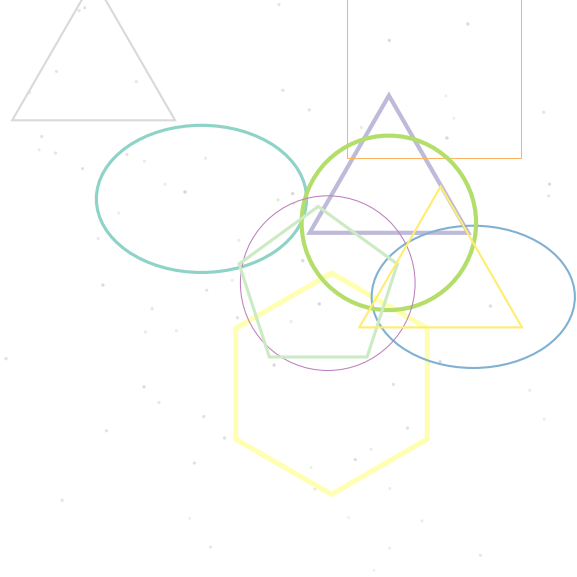[{"shape": "oval", "thickness": 1.5, "radius": 0.91, "center": [0.349, 0.655]}, {"shape": "hexagon", "thickness": 2.5, "radius": 0.96, "center": [0.574, 0.335]}, {"shape": "triangle", "thickness": 2, "radius": 0.79, "center": [0.673, 0.675]}, {"shape": "oval", "thickness": 1, "radius": 0.88, "center": [0.82, 0.485]}, {"shape": "square", "thickness": 0.5, "radius": 0.76, "center": [0.751, 0.876]}, {"shape": "circle", "thickness": 2, "radius": 0.76, "center": [0.673, 0.613]}, {"shape": "triangle", "thickness": 1, "radius": 0.81, "center": [0.162, 0.872]}, {"shape": "circle", "thickness": 0.5, "radius": 0.76, "center": [0.567, 0.509]}, {"shape": "pentagon", "thickness": 1.5, "radius": 0.72, "center": [0.551, 0.498]}, {"shape": "triangle", "thickness": 1, "radius": 0.81, "center": [0.763, 0.514]}]